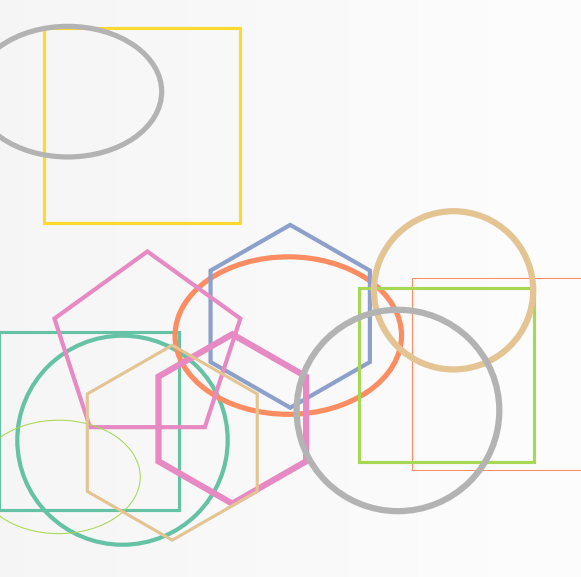[{"shape": "square", "thickness": 1.5, "radius": 0.77, "center": [0.153, 0.27]}, {"shape": "circle", "thickness": 2, "radius": 0.9, "center": [0.211, 0.237]}, {"shape": "square", "thickness": 0.5, "radius": 0.83, "center": [0.875, 0.352]}, {"shape": "oval", "thickness": 2.5, "radius": 0.97, "center": [0.496, 0.418]}, {"shape": "hexagon", "thickness": 2, "radius": 0.79, "center": [0.499, 0.451]}, {"shape": "hexagon", "thickness": 3, "radius": 0.73, "center": [0.4, 0.274]}, {"shape": "pentagon", "thickness": 2, "radius": 0.84, "center": [0.254, 0.396]}, {"shape": "square", "thickness": 1.5, "radius": 0.75, "center": [0.768, 0.35]}, {"shape": "oval", "thickness": 0.5, "radius": 0.7, "center": [0.101, 0.173]}, {"shape": "square", "thickness": 1.5, "radius": 0.84, "center": [0.244, 0.781]}, {"shape": "hexagon", "thickness": 1.5, "radius": 0.84, "center": [0.296, 0.233]}, {"shape": "circle", "thickness": 3, "radius": 0.69, "center": [0.78, 0.496]}, {"shape": "circle", "thickness": 3, "radius": 0.87, "center": [0.685, 0.288]}, {"shape": "oval", "thickness": 2.5, "radius": 0.81, "center": [0.117, 0.84]}]